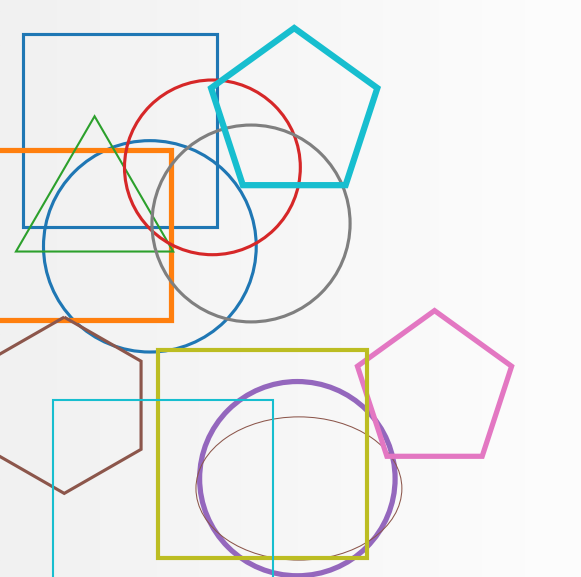[{"shape": "square", "thickness": 1.5, "radius": 0.83, "center": [0.207, 0.773]}, {"shape": "circle", "thickness": 1.5, "radius": 0.91, "center": [0.258, 0.573]}, {"shape": "square", "thickness": 2.5, "radius": 0.74, "center": [0.146, 0.592]}, {"shape": "triangle", "thickness": 1, "radius": 0.78, "center": [0.163, 0.642]}, {"shape": "circle", "thickness": 1.5, "radius": 0.76, "center": [0.365, 0.709]}, {"shape": "circle", "thickness": 2.5, "radius": 0.84, "center": [0.512, 0.17]}, {"shape": "oval", "thickness": 0.5, "radius": 0.89, "center": [0.514, 0.153]}, {"shape": "hexagon", "thickness": 1.5, "radius": 0.76, "center": [0.111, 0.297]}, {"shape": "pentagon", "thickness": 2.5, "radius": 0.7, "center": [0.748, 0.322]}, {"shape": "circle", "thickness": 1.5, "radius": 0.85, "center": [0.432, 0.612]}, {"shape": "square", "thickness": 2, "radius": 0.9, "center": [0.451, 0.213]}, {"shape": "square", "thickness": 1, "radius": 0.94, "center": [0.281, 0.117]}, {"shape": "pentagon", "thickness": 3, "radius": 0.75, "center": [0.506, 0.8]}]